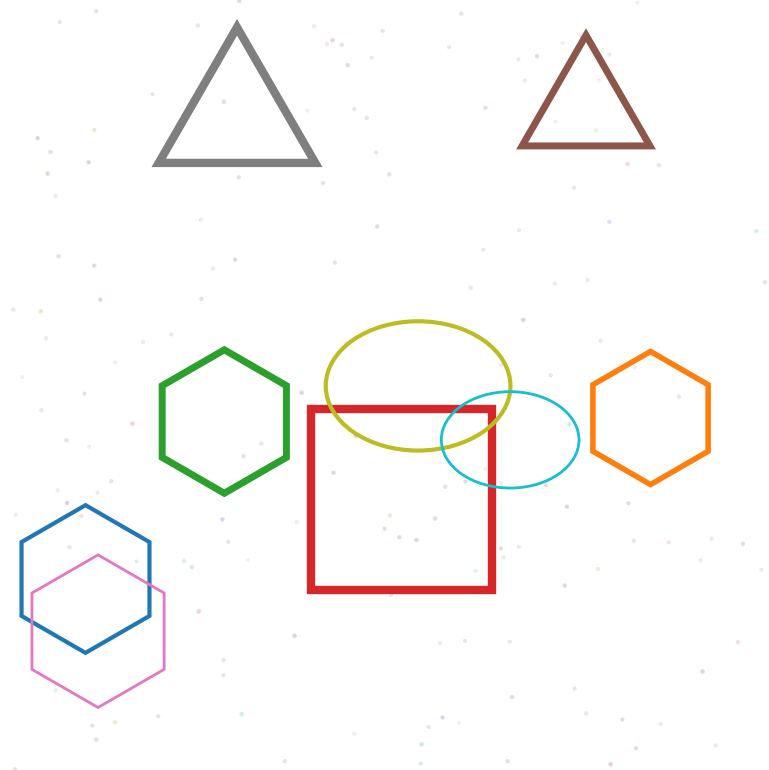[{"shape": "hexagon", "thickness": 1.5, "radius": 0.48, "center": [0.111, 0.248]}, {"shape": "hexagon", "thickness": 2, "radius": 0.43, "center": [0.845, 0.457]}, {"shape": "hexagon", "thickness": 2.5, "radius": 0.47, "center": [0.291, 0.453]}, {"shape": "square", "thickness": 3, "radius": 0.59, "center": [0.521, 0.352]}, {"shape": "triangle", "thickness": 2.5, "radius": 0.48, "center": [0.761, 0.858]}, {"shape": "hexagon", "thickness": 1, "radius": 0.5, "center": [0.127, 0.18]}, {"shape": "triangle", "thickness": 3, "radius": 0.59, "center": [0.308, 0.847]}, {"shape": "oval", "thickness": 1.5, "radius": 0.6, "center": [0.543, 0.499]}, {"shape": "oval", "thickness": 1, "radius": 0.45, "center": [0.663, 0.429]}]